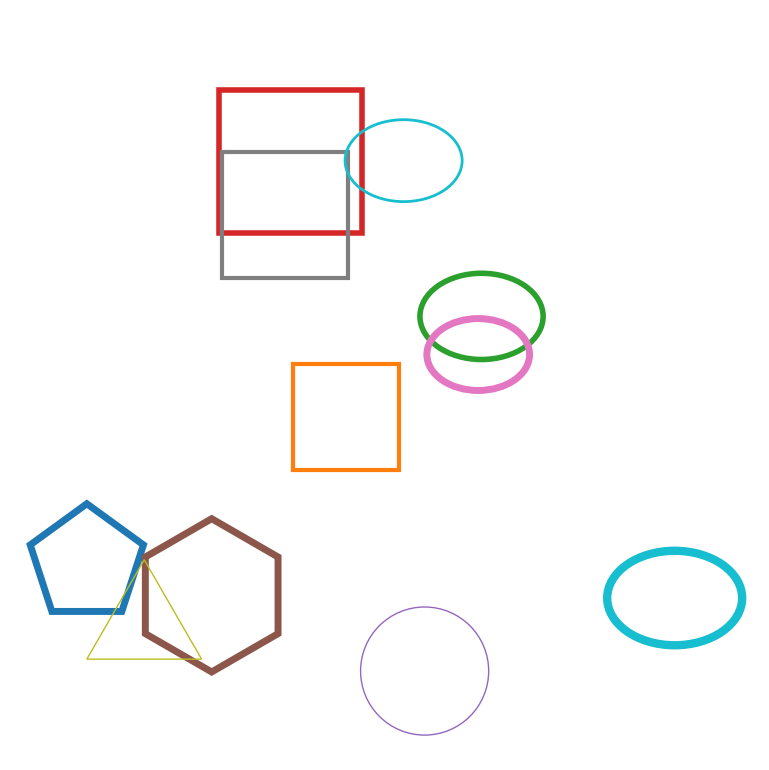[{"shape": "pentagon", "thickness": 2.5, "radius": 0.39, "center": [0.113, 0.268]}, {"shape": "square", "thickness": 1.5, "radius": 0.35, "center": [0.449, 0.458]}, {"shape": "oval", "thickness": 2, "radius": 0.4, "center": [0.625, 0.589]}, {"shape": "square", "thickness": 2, "radius": 0.46, "center": [0.377, 0.79]}, {"shape": "circle", "thickness": 0.5, "radius": 0.42, "center": [0.551, 0.129]}, {"shape": "hexagon", "thickness": 2.5, "radius": 0.5, "center": [0.275, 0.227]}, {"shape": "oval", "thickness": 2.5, "radius": 0.33, "center": [0.621, 0.54]}, {"shape": "square", "thickness": 1.5, "radius": 0.41, "center": [0.37, 0.721]}, {"shape": "triangle", "thickness": 0.5, "radius": 0.43, "center": [0.187, 0.187]}, {"shape": "oval", "thickness": 3, "radius": 0.44, "center": [0.876, 0.223]}, {"shape": "oval", "thickness": 1, "radius": 0.38, "center": [0.524, 0.791]}]